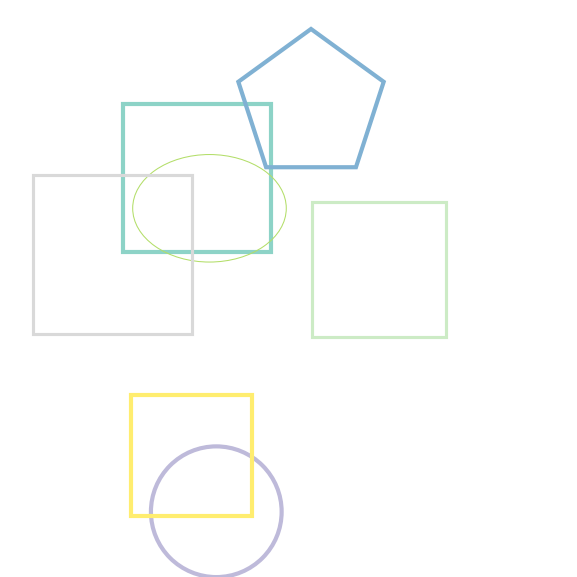[{"shape": "square", "thickness": 2, "radius": 0.64, "center": [0.341, 0.69]}, {"shape": "circle", "thickness": 2, "radius": 0.57, "center": [0.375, 0.113]}, {"shape": "pentagon", "thickness": 2, "radius": 0.66, "center": [0.539, 0.817]}, {"shape": "oval", "thickness": 0.5, "radius": 0.66, "center": [0.363, 0.638]}, {"shape": "square", "thickness": 1.5, "radius": 0.69, "center": [0.194, 0.558]}, {"shape": "square", "thickness": 1.5, "radius": 0.58, "center": [0.656, 0.533]}, {"shape": "square", "thickness": 2, "radius": 0.52, "center": [0.332, 0.21]}]